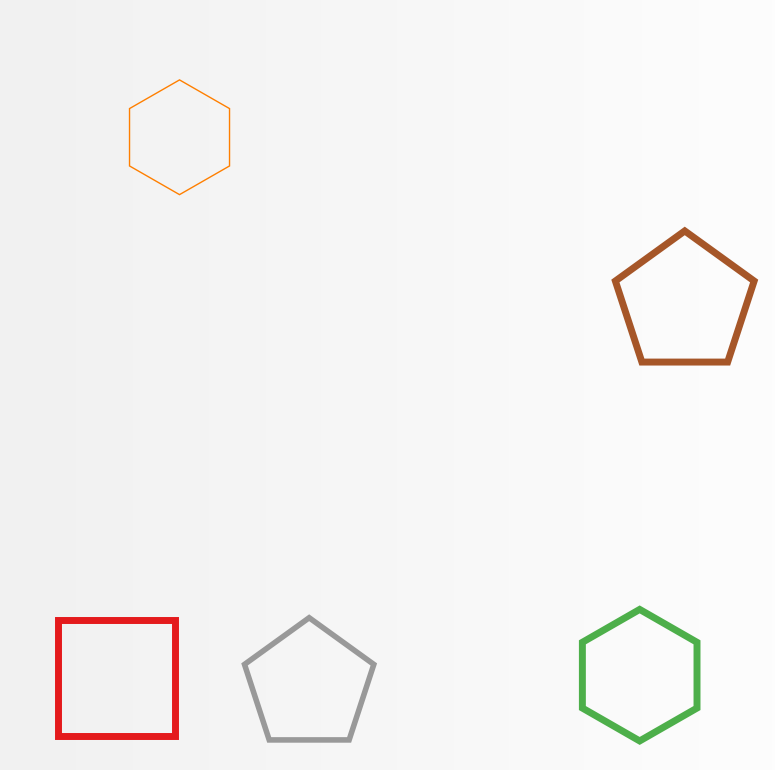[{"shape": "square", "thickness": 2.5, "radius": 0.38, "center": [0.15, 0.119]}, {"shape": "hexagon", "thickness": 2.5, "radius": 0.43, "center": [0.825, 0.123]}, {"shape": "hexagon", "thickness": 0.5, "radius": 0.37, "center": [0.232, 0.822]}, {"shape": "pentagon", "thickness": 2.5, "radius": 0.47, "center": [0.884, 0.606]}, {"shape": "pentagon", "thickness": 2, "radius": 0.44, "center": [0.399, 0.11]}]